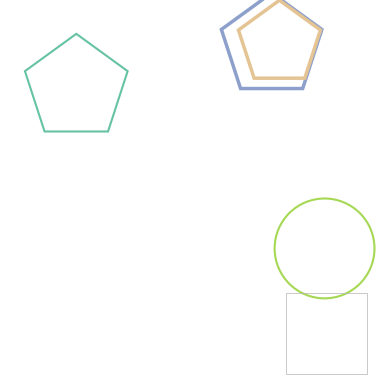[{"shape": "pentagon", "thickness": 1.5, "radius": 0.7, "center": [0.198, 0.772]}, {"shape": "pentagon", "thickness": 2.5, "radius": 0.69, "center": [0.706, 0.881]}, {"shape": "circle", "thickness": 1.5, "radius": 0.65, "center": [0.843, 0.355]}, {"shape": "pentagon", "thickness": 2.5, "radius": 0.56, "center": [0.726, 0.887]}, {"shape": "square", "thickness": 0.5, "radius": 0.53, "center": [0.847, 0.134]}]